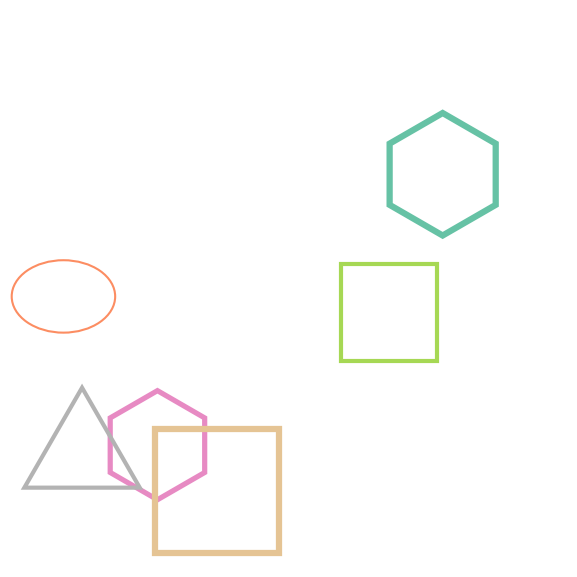[{"shape": "hexagon", "thickness": 3, "radius": 0.53, "center": [0.767, 0.697]}, {"shape": "oval", "thickness": 1, "radius": 0.45, "center": [0.11, 0.486]}, {"shape": "hexagon", "thickness": 2.5, "radius": 0.47, "center": [0.273, 0.228]}, {"shape": "square", "thickness": 2, "radius": 0.42, "center": [0.674, 0.458]}, {"shape": "square", "thickness": 3, "radius": 0.54, "center": [0.375, 0.149]}, {"shape": "triangle", "thickness": 2, "radius": 0.58, "center": [0.142, 0.212]}]